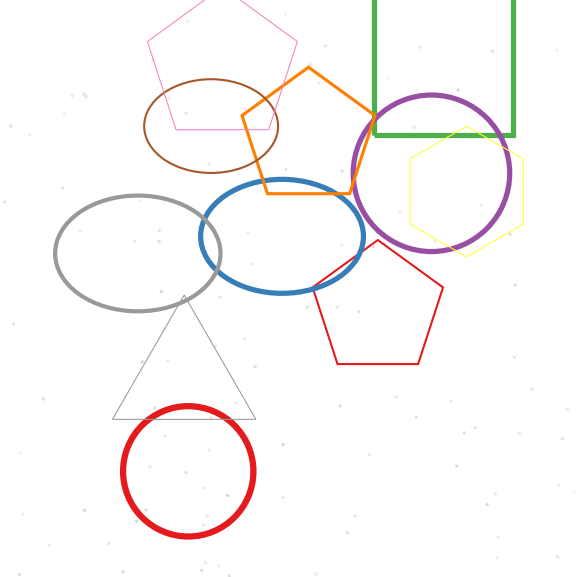[{"shape": "circle", "thickness": 3, "radius": 0.56, "center": [0.326, 0.183]}, {"shape": "pentagon", "thickness": 1, "radius": 0.59, "center": [0.654, 0.465]}, {"shape": "oval", "thickness": 2.5, "radius": 0.7, "center": [0.488, 0.59]}, {"shape": "square", "thickness": 2.5, "radius": 0.6, "center": [0.768, 0.885]}, {"shape": "circle", "thickness": 2.5, "radius": 0.68, "center": [0.747, 0.699]}, {"shape": "pentagon", "thickness": 1.5, "radius": 0.61, "center": [0.534, 0.762]}, {"shape": "hexagon", "thickness": 0.5, "radius": 0.57, "center": [0.808, 0.667]}, {"shape": "oval", "thickness": 1, "radius": 0.58, "center": [0.366, 0.781]}, {"shape": "pentagon", "thickness": 0.5, "radius": 0.68, "center": [0.385, 0.885]}, {"shape": "oval", "thickness": 2, "radius": 0.72, "center": [0.239, 0.56]}, {"shape": "triangle", "thickness": 0.5, "radius": 0.72, "center": [0.319, 0.345]}]